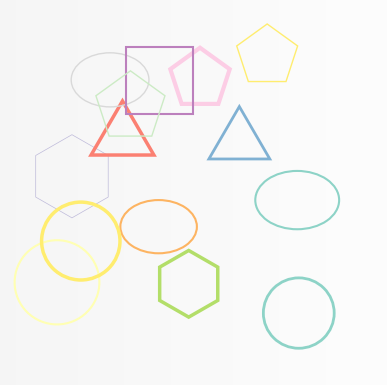[{"shape": "oval", "thickness": 1.5, "radius": 0.54, "center": [0.767, 0.48]}, {"shape": "circle", "thickness": 2, "radius": 0.46, "center": [0.771, 0.187]}, {"shape": "circle", "thickness": 1.5, "radius": 0.55, "center": [0.147, 0.267]}, {"shape": "hexagon", "thickness": 0.5, "radius": 0.54, "center": [0.186, 0.542]}, {"shape": "triangle", "thickness": 2.5, "radius": 0.47, "center": [0.316, 0.644]}, {"shape": "triangle", "thickness": 2, "radius": 0.45, "center": [0.618, 0.632]}, {"shape": "oval", "thickness": 1.5, "radius": 0.49, "center": [0.409, 0.411]}, {"shape": "hexagon", "thickness": 2.5, "radius": 0.43, "center": [0.487, 0.263]}, {"shape": "pentagon", "thickness": 3, "radius": 0.4, "center": [0.516, 0.795]}, {"shape": "oval", "thickness": 1, "radius": 0.5, "center": [0.284, 0.793]}, {"shape": "square", "thickness": 1.5, "radius": 0.43, "center": [0.412, 0.79]}, {"shape": "pentagon", "thickness": 1, "radius": 0.47, "center": [0.337, 0.722]}, {"shape": "pentagon", "thickness": 1, "radius": 0.41, "center": [0.689, 0.855]}, {"shape": "circle", "thickness": 2.5, "radius": 0.51, "center": [0.208, 0.374]}]